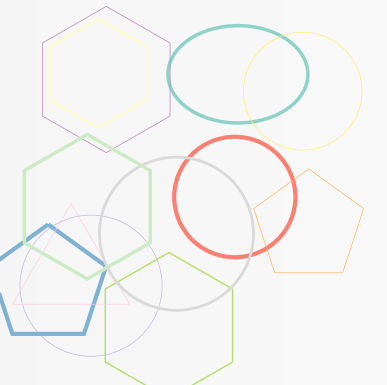[{"shape": "oval", "thickness": 2.5, "radius": 0.9, "center": [0.614, 0.807]}, {"shape": "hexagon", "thickness": 1, "radius": 0.71, "center": [0.254, 0.809]}, {"shape": "circle", "thickness": 0.5, "radius": 0.92, "center": [0.235, 0.258]}, {"shape": "circle", "thickness": 3, "radius": 0.78, "center": [0.606, 0.488]}, {"shape": "pentagon", "thickness": 3, "radius": 0.79, "center": [0.124, 0.26]}, {"shape": "pentagon", "thickness": 0.5, "radius": 0.75, "center": [0.797, 0.412]}, {"shape": "hexagon", "thickness": 1, "radius": 0.95, "center": [0.436, 0.154]}, {"shape": "triangle", "thickness": 0.5, "radius": 0.87, "center": [0.184, 0.297]}, {"shape": "circle", "thickness": 2, "radius": 0.99, "center": [0.455, 0.393]}, {"shape": "hexagon", "thickness": 0.5, "radius": 0.95, "center": [0.274, 0.793]}, {"shape": "hexagon", "thickness": 2.5, "radius": 0.94, "center": [0.225, 0.463]}, {"shape": "circle", "thickness": 0.5, "radius": 0.76, "center": [0.781, 0.763]}]